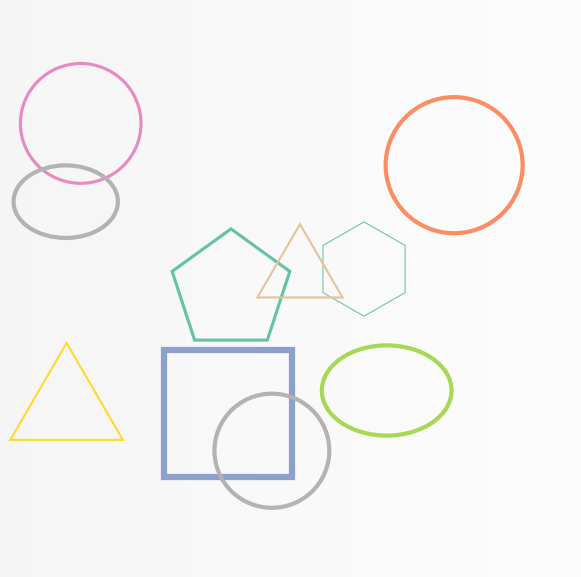[{"shape": "pentagon", "thickness": 1.5, "radius": 0.53, "center": [0.397, 0.496]}, {"shape": "hexagon", "thickness": 0.5, "radius": 0.41, "center": [0.626, 0.533]}, {"shape": "circle", "thickness": 2, "radius": 0.59, "center": [0.781, 0.713]}, {"shape": "square", "thickness": 3, "radius": 0.55, "center": [0.393, 0.282]}, {"shape": "circle", "thickness": 1.5, "radius": 0.52, "center": [0.139, 0.785]}, {"shape": "oval", "thickness": 2, "radius": 0.56, "center": [0.665, 0.323]}, {"shape": "triangle", "thickness": 1, "radius": 0.56, "center": [0.115, 0.293]}, {"shape": "triangle", "thickness": 1, "radius": 0.42, "center": [0.516, 0.526]}, {"shape": "circle", "thickness": 2, "radius": 0.49, "center": [0.468, 0.219]}, {"shape": "oval", "thickness": 2, "radius": 0.45, "center": [0.113, 0.65]}]